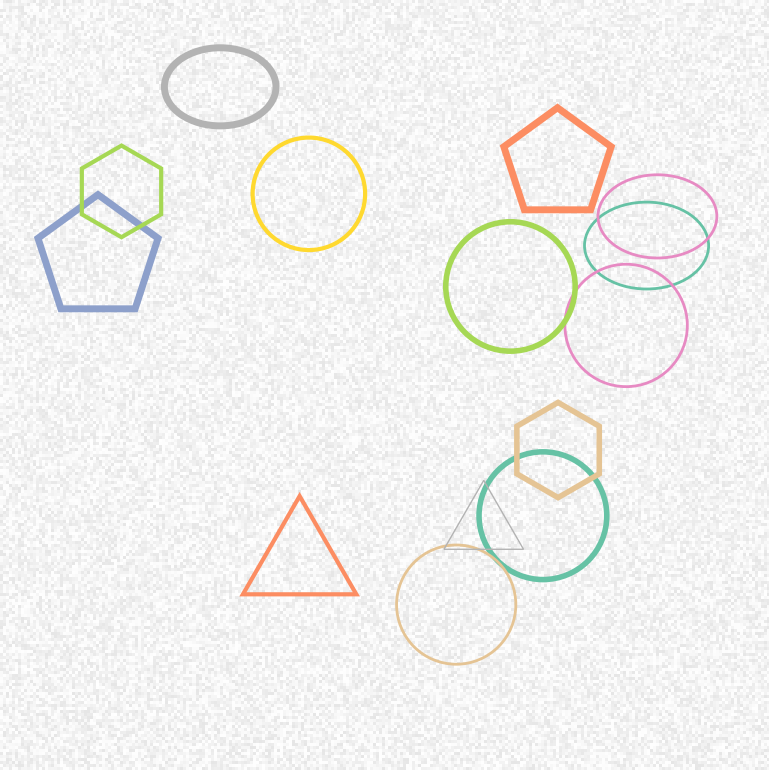[{"shape": "oval", "thickness": 1, "radius": 0.4, "center": [0.84, 0.681]}, {"shape": "circle", "thickness": 2, "radius": 0.41, "center": [0.705, 0.33]}, {"shape": "pentagon", "thickness": 2.5, "radius": 0.37, "center": [0.724, 0.787]}, {"shape": "triangle", "thickness": 1.5, "radius": 0.43, "center": [0.389, 0.271]}, {"shape": "pentagon", "thickness": 2.5, "radius": 0.41, "center": [0.127, 0.665]}, {"shape": "oval", "thickness": 1, "radius": 0.39, "center": [0.854, 0.719]}, {"shape": "circle", "thickness": 1, "radius": 0.4, "center": [0.813, 0.577]}, {"shape": "hexagon", "thickness": 1.5, "radius": 0.3, "center": [0.158, 0.751]}, {"shape": "circle", "thickness": 2, "radius": 0.42, "center": [0.663, 0.628]}, {"shape": "circle", "thickness": 1.5, "radius": 0.37, "center": [0.401, 0.748]}, {"shape": "hexagon", "thickness": 2, "radius": 0.31, "center": [0.725, 0.416]}, {"shape": "circle", "thickness": 1, "radius": 0.39, "center": [0.592, 0.215]}, {"shape": "triangle", "thickness": 0.5, "radius": 0.3, "center": [0.628, 0.316]}, {"shape": "oval", "thickness": 2.5, "radius": 0.36, "center": [0.286, 0.887]}]